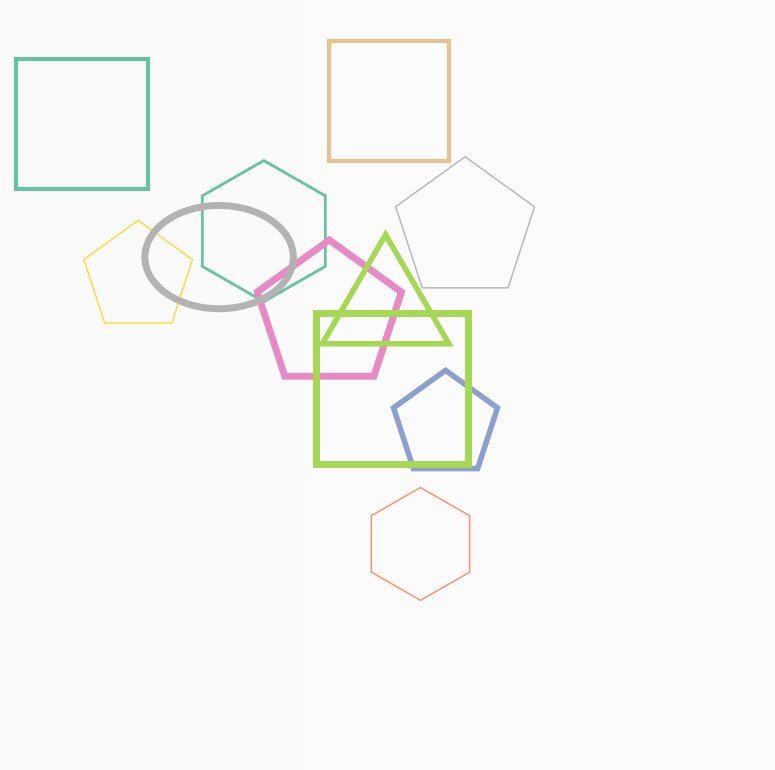[{"shape": "square", "thickness": 1.5, "radius": 0.42, "center": [0.106, 0.839]}, {"shape": "hexagon", "thickness": 1, "radius": 0.46, "center": [0.34, 0.7]}, {"shape": "hexagon", "thickness": 0.5, "radius": 0.37, "center": [0.543, 0.294]}, {"shape": "pentagon", "thickness": 2, "radius": 0.35, "center": [0.575, 0.449]}, {"shape": "pentagon", "thickness": 2.5, "radius": 0.49, "center": [0.425, 0.591]}, {"shape": "triangle", "thickness": 2, "radius": 0.47, "center": [0.498, 0.601]}, {"shape": "square", "thickness": 2.5, "radius": 0.49, "center": [0.506, 0.495]}, {"shape": "pentagon", "thickness": 0.5, "radius": 0.37, "center": [0.178, 0.64]}, {"shape": "square", "thickness": 1.5, "radius": 0.39, "center": [0.502, 0.869]}, {"shape": "pentagon", "thickness": 0.5, "radius": 0.47, "center": [0.6, 0.702]}, {"shape": "oval", "thickness": 2.5, "radius": 0.48, "center": [0.283, 0.666]}]